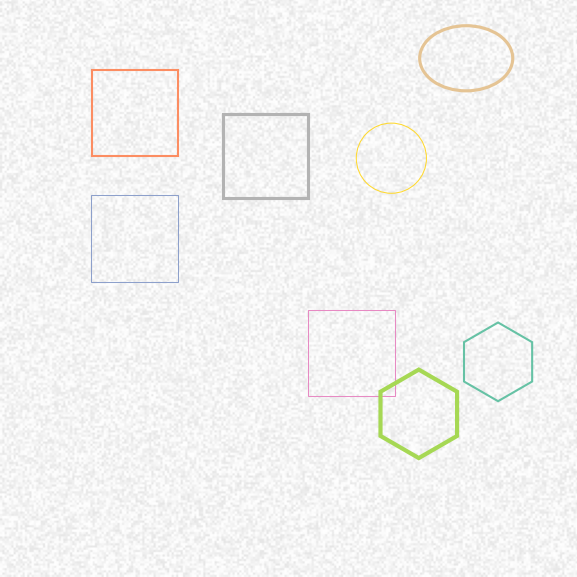[{"shape": "hexagon", "thickness": 1, "radius": 0.34, "center": [0.862, 0.373]}, {"shape": "square", "thickness": 1, "radius": 0.37, "center": [0.233, 0.803]}, {"shape": "square", "thickness": 0.5, "radius": 0.38, "center": [0.233, 0.586]}, {"shape": "square", "thickness": 0.5, "radius": 0.37, "center": [0.609, 0.388]}, {"shape": "hexagon", "thickness": 2, "radius": 0.38, "center": [0.725, 0.283]}, {"shape": "circle", "thickness": 0.5, "radius": 0.3, "center": [0.678, 0.725]}, {"shape": "oval", "thickness": 1.5, "radius": 0.4, "center": [0.807, 0.898]}, {"shape": "square", "thickness": 1.5, "radius": 0.37, "center": [0.459, 0.729]}]